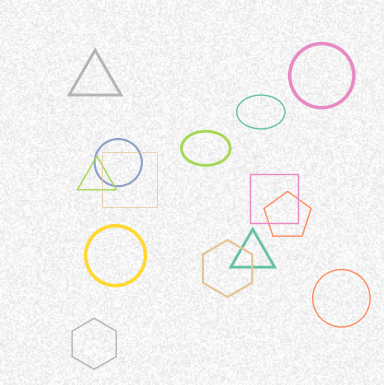[{"shape": "oval", "thickness": 1, "radius": 0.31, "center": [0.677, 0.709]}, {"shape": "triangle", "thickness": 2, "radius": 0.33, "center": [0.656, 0.339]}, {"shape": "pentagon", "thickness": 1, "radius": 0.32, "center": [0.747, 0.439]}, {"shape": "circle", "thickness": 1, "radius": 0.37, "center": [0.887, 0.225]}, {"shape": "circle", "thickness": 1.5, "radius": 0.31, "center": [0.307, 0.578]}, {"shape": "square", "thickness": 1, "radius": 0.31, "center": [0.711, 0.485]}, {"shape": "circle", "thickness": 2.5, "radius": 0.42, "center": [0.836, 0.804]}, {"shape": "triangle", "thickness": 1, "radius": 0.29, "center": [0.252, 0.536]}, {"shape": "oval", "thickness": 2, "radius": 0.32, "center": [0.535, 0.615]}, {"shape": "circle", "thickness": 2.5, "radius": 0.39, "center": [0.3, 0.336]}, {"shape": "hexagon", "thickness": 1.5, "radius": 0.37, "center": [0.591, 0.303]}, {"shape": "square", "thickness": 0.5, "radius": 0.36, "center": [0.337, 0.534]}, {"shape": "hexagon", "thickness": 1, "radius": 0.33, "center": [0.245, 0.107]}, {"shape": "triangle", "thickness": 2, "radius": 0.39, "center": [0.247, 0.792]}]